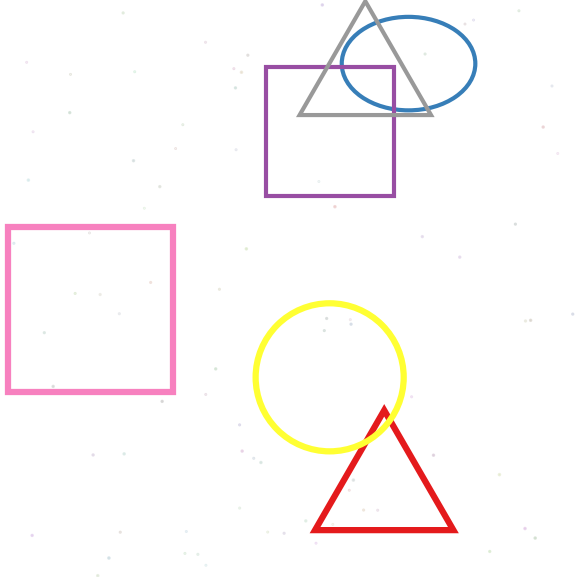[{"shape": "triangle", "thickness": 3, "radius": 0.69, "center": [0.665, 0.15]}, {"shape": "oval", "thickness": 2, "radius": 0.58, "center": [0.707, 0.889]}, {"shape": "square", "thickness": 2, "radius": 0.56, "center": [0.572, 0.772]}, {"shape": "circle", "thickness": 3, "radius": 0.64, "center": [0.571, 0.346]}, {"shape": "square", "thickness": 3, "radius": 0.71, "center": [0.157, 0.463]}, {"shape": "triangle", "thickness": 2, "radius": 0.66, "center": [0.633, 0.866]}]